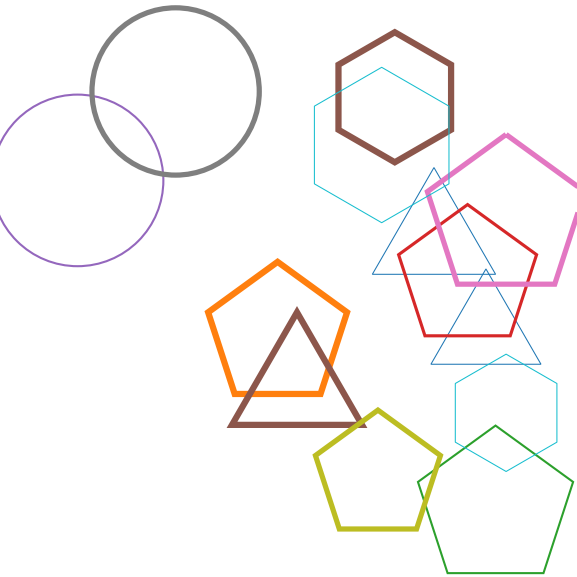[{"shape": "triangle", "thickness": 0.5, "radius": 0.62, "center": [0.751, 0.586]}, {"shape": "triangle", "thickness": 0.5, "radius": 0.55, "center": [0.841, 0.423]}, {"shape": "pentagon", "thickness": 3, "radius": 0.63, "center": [0.481, 0.419]}, {"shape": "pentagon", "thickness": 1, "radius": 0.71, "center": [0.858, 0.121]}, {"shape": "pentagon", "thickness": 1.5, "radius": 0.63, "center": [0.81, 0.519]}, {"shape": "circle", "thickness": 1, "radius": 0.74, "center": [0.134, 0.687]}, {"shape": "triangle", "thickness": 3, "radius": 0.65, "center": [0.514, 0.328]}, {"shape": "hexagon", "thickness": 3, "radius": 0.56, "center": [0.684, 0.831]}, {"shape": "pentagon", "thickness": 2.5, "radius": 0.72, "center": [0.876, 0.623]}, {"shape": "circle", "thickness": 2.5, "radius": 0.72, "center": [0.304, 0.841]}, {"shape": "pentagon", "thickness": 2.5, "radius": 0.57, "center": [0.654, 0.175]}, {"shape": "hexagon", "thickness": 0.5, "radius": 0.51, "center": [0.876, 0.284]}, {"shape": "hexagon", "thickness": 0.5, "radius": 0.67, "center": [0.661, 0.748]}]